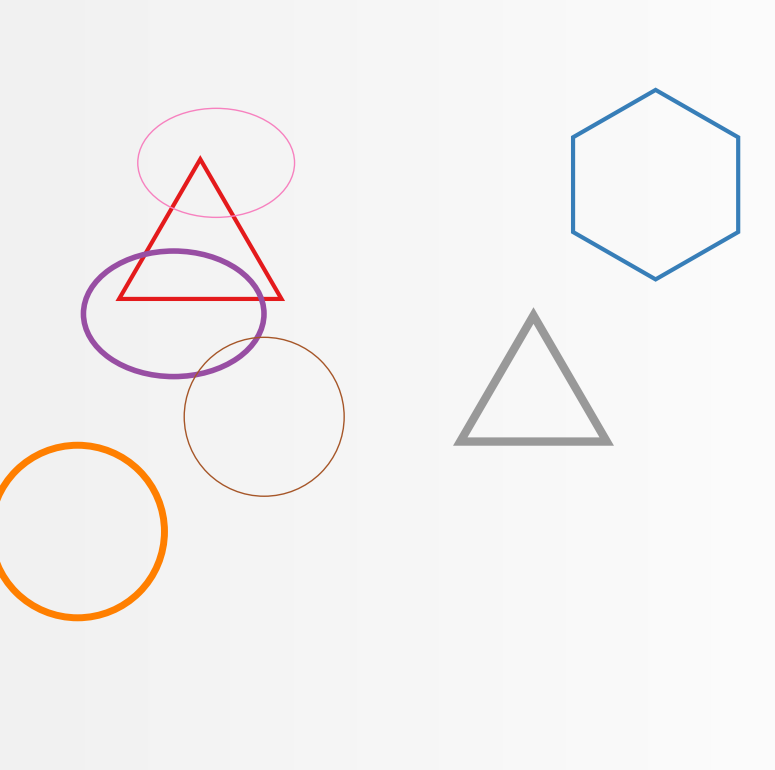[{"shape": "triangle", "thickness": 1.5, "radius": 0.6, "center": [0.258, 0.672]}, {"shape": "hexagon", "thickness": 1.5, "radius": 0.62, "center": [0.846, 0.76]}, {"shape": "oval", "thickness": 2, "radius": 0.58, "center": [0.224, 0.592]}, {"shape": "circle", "thickness": 2.5, "radius": 0.56, "center": [0.1, 0.31]}, {"shape": "circle", "thickness": 0.5, "radius": 0.52, "center": [0.341, 0.459]}, {"shape": "oval", "thickness": 0.5, "radius": 0.51, "center": [0.279, 0.789]}, {"shape": "triangle", "thickness": 3, "radius": 0.55, "center": [0.688, 0.481]}]